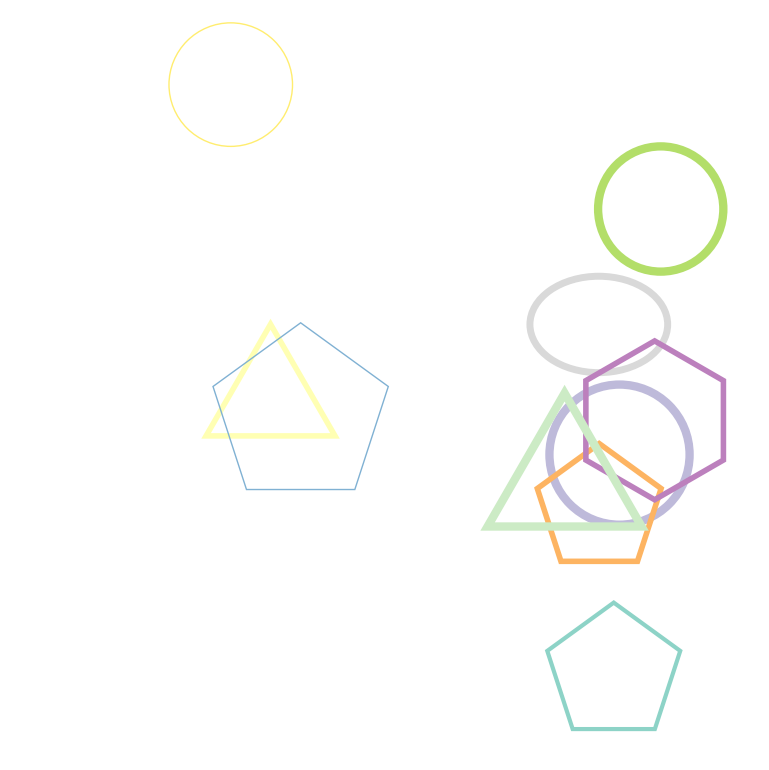[{"shape": "pentagon", "thickness": 1.5, "radius": 0.45, "center": [0.797, 0.127]}, {"shape": "triangle", "thickness": 2, "radius": 0.48, "center": [0.351, 0.482]}, {"shape": "circle", "thickness": 3, "radius": 0.46, "center": [0.805, 0.41]}, {"shape": "pentagon", "thickness": 0.5, "radius": 0.6, "center": [0.39, 0.461]}, {"shape": "pentagon", "thickness": 2, "radius": 0.42, "center": [0.778, 0.339]}, {"shape": "circle", "thickness": 3, "radius": 0.41, "center": [0.858, 0.729]}, {"shape": "oval", "thickness": 2.5, "radius": 0.45, "center": [0.778, 0.579]}, {"shape": "hexagon", "thickness": 2, "radius": 0.52, "center": [0.85, 0.454]}, {"shape": "triangle", "thickness": 3, "radius": 0.58, "center": [0.733, 0.374]}, {"shape": "circle", "thickness": 0.5, "radius": 0.4, "center": [0.3, 0.89]}]